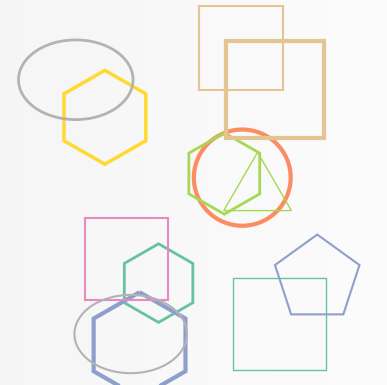[{"shape": "hexagon", "thickness": 2, "radius": 0.51, "center": [0.409, 0.265]}, {"shape": "square", "thickness": 1, "radius": 0.6, "center": [0.72, 0.158]}, {"shape": "circle", "thickness": 3, "radius": 0.62, "center": [0.625, 0.539]}, {"shape": "pentagon", "thickness": 1.5, "radius": 0.57, "center": [0.819, 0.276]}, {"shape": "hexagon", "thickness": 3, "radius": 0.68, "center": [0.36, 0.104]}, {"shape": "square", "thickness": 1.5, "radius": 0.53, "center": [0.326, 0.328]}, {"shape": "triangle", "thickness": 1, "radius": 0.5, "center": [0.665, 0.503]}, {"shape": "hexagon", "thickness": 2, "radius": 0.53, "center": [0.579, 0.549]}, {"shape": "hexagon", "thickness": 2.5, "radius": 0.61, "center": [0.271, 0.695]}, {"shape": "square", "thickness": 1.5, "radius": 0.54, "center": [0.622, 0.875]}, {"shape": "square", "thickness": 3, "radius": 0.63, "center": [0.71, 0.767]}, {"shape": "oval", "thickness": 2, "radius": 0.74, "center": [0.196, 0.793]}, {"shape": "oval", "thickness": 1.5, "radius": 0.73, "center": [0.337, 0.132]}]